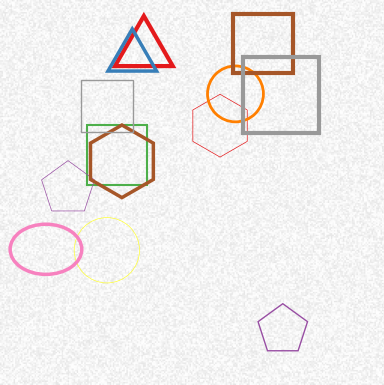[{"shape": "hexagon", "thickness": 0.5, "radius": 0.41, "center": [0.572, 0.674]}, {"shape": "triangle", "thickness": 3, "radius": 0.43, "center": [0.374, 0.872]}, {"shape": "triangle", "thickness": 2.5, "radius": 0.36, "center": [0.344, 0.852]}, {"shape": "square", "thickness": 1.5, "radius": 0.39, "center": [0.304, 0.597]}, {"shape": "pentagon", "thickness": 1, "radius": 0.34, "center": [0.735, 0.144]}, {"shape": "pentagon", "thickness": 0.5, "radius": 0.36, "center": [0.177, 0.511]}, {"shape": "circle", "thickness": 2, "radius": 0.36, "center": [0.612, 0.756]}, {"shape": "circle", "thickness": 0.5, "radius": 0.42, "center": [0.278, 0.35]}, {"shape": "hexagon", "thickness": 2.5, "radius": 0.47, "center": [0.317, 0.581]}, {"shape": "square", "thickness": 3, "radius": 0.38, "center": [0.683, 0.887]}, {"shape": "oval", "thickness": 2.5, "radius": 0.47, "center": [0.119, 0.352]}, {"shape": "square", "thickness": 3, "radius": 0.5, "center": [0.73, 0.754]}, {"shape": "square", "thickness": 1, "radius": 0.34, "center": [0.279, 0.725]}]